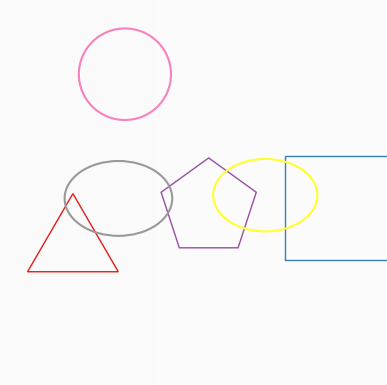[{"shape": "triangle", "thickness": 1, "radius": 0.68, "center": [0.188, 0.362]}, {"shape": "square", "thickness": 1, "radius": 0.68, "center": [0.871, 0.459]}, {"shape": "pentagon", "thickness": 1, "radius": 0.65, "center": [0.539, 0.461]}, {"shape": "oval", "thickness": 1.5, "radius": 0.67, "center": [0.684, 0.493]}, {"shape": "circle", "thickness": 1.5, "radius": 0.59, "center": [0.322, 0.807]}, {"shape": "oval", "thickness": 1.5, "radius": 0.69, "center": [0.306, 0.485]}]